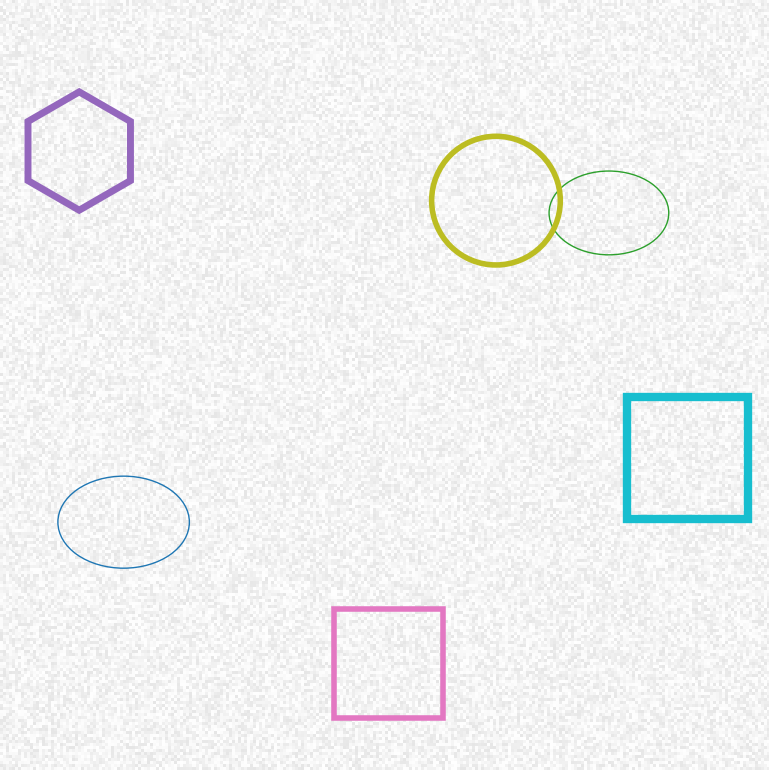[{"shape": "oval", "thickness": 0.5, "radius": 0.43, "center": [0.161, 0.322]}, {"shape": "oval", "thickness": 0.5, "radius": 0.39, "center": [0.791, 0.723]}, {"shape": "hexagon", "thickness": 2.5, "radius": 0.38, "center": [0.103, 0.804]}, {"shape": "square", "thickness": 2, "radius": 0.36, "center": [0.505, 0.138]}, {"shape": "circle", "thickness": 2, "radius": 0.42, "center": [0.644, 0.739]}, {"shape": "square", "thickness": 3, "radius": 0.4, "center": [0.893, 0.406]}]